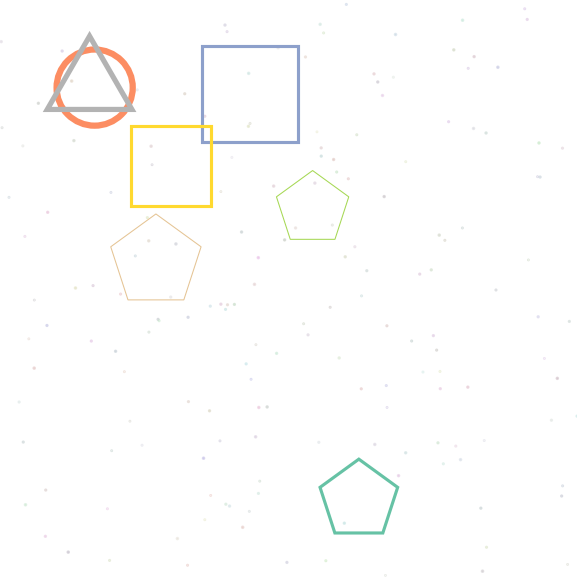[{"shape": "pentagon", "thickness": 1.5, "radius": 0.35, "center": [0.621, 0.133]}, {"shape": "circle", "thickness": 3, "radius": 0.33, "center": [0.164, 0.847]}, {"shape": "square", "thickness": 1.5, "radius": 0.41, "center": [0.433, 0.836]}, {"shape": "pentagon", "thickness": 0.5, "radius": 0.33, "center": [0.541, 0.638]}, {"shape": "square", "thickness": 1.5, "radius": 0.35, "center": [0.296, 0.711]}, {"shape": "pentagon", "thickness": 0.5, "radius": 0.41, "center": [0.27, 0.546]}, {"shape": "triangle", "thickness": 2.5, "radius": 0.42, "center": [0.155, 0.852]}]